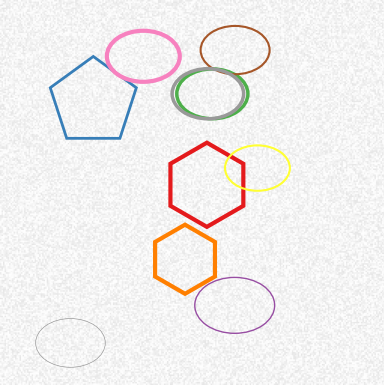[{"shape": "hexagon", "thickness": 3, "radius": 0.55, "center": [0.537, 0.52]}, {"shape": "pentagon", "thickness": 2, "radius": 0.59, "center": [0.242, 0.736]}, {"shape": "oval", "thickness": 2.5, "radius": 0.46, "center": [0.552, 0.756]}, {"shape": "oval", "thickness": 1, "radius": 0.52, "center": [0.61, 0.207]}, {"shape": "hexagon", "thickness": 3, "radius": 0.45, "center": [0.481, 0.327]}, {"shape": "oval", "thickness": 1.5, "radius": 0.42, "center": [0.669, 0.563]}, {"shape": "oval", "thickness": 1.5, "radius": 0.45, "center": [0.611, 0.87]}, {"shape": "oval", "thickness": 3, "radius": 0.47, "center": [0.372, 0.854]}, {"shape": "oval", "thickness": 0.5, "radius": 0.45, "center": [0.183, 0.109]}, {"shape": "oval", "thickness": 2.5, "radius": 0.46, "center": [0.54, 0.756]}]